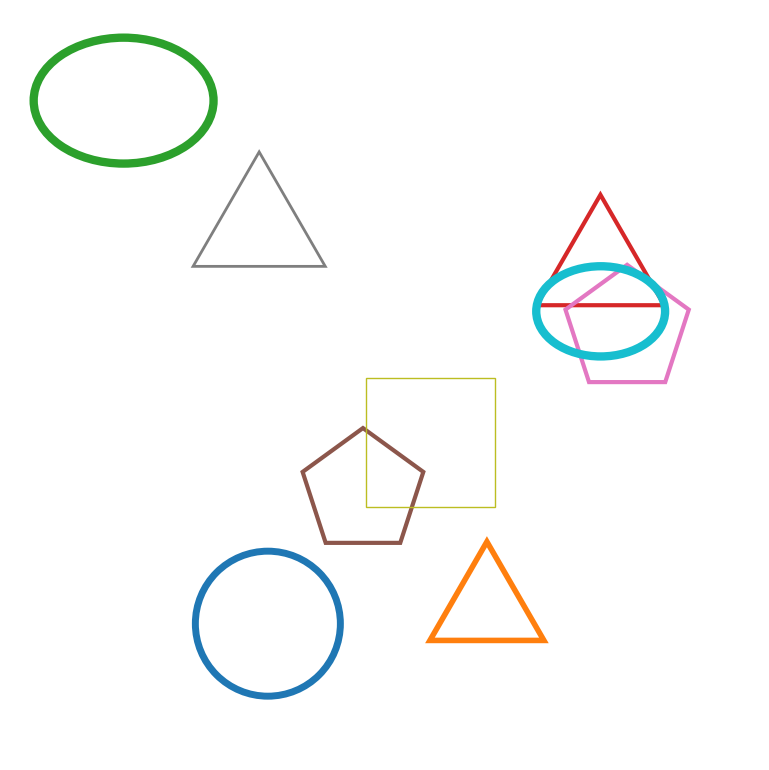[{"shape": "circle", "thickness": 2.5, "radius": 0.47, "center": [0.348, 0.19]}, {"shape": "triangle", "thickness": 2, "radius": 0.43, "center": [0.632, 0.211]}, {"shape": "oval", "thickness": 3, "radius": 0.58, "center": [0.161, 0.869]}, {"shape": "triangle", "thickness": 1.5, "radius": 0.48, "center": [0.78, 0.651]}, {"shape": "pentagon", "thickness": 1.5, "radius": 0.41, "center": [0.471, 0.362]}, {"shape": "pentagon", "thickness": 1.5, "radius": 0.42, "center": [0.814, 0.572]}, {"shape": "triangle", "thickness": 1, "radius": 0.5, "center": [0.337, 0.704]}, {"shape": "square", "thickness": 0.5, "radius": 0.42, "center": [0.559, 0.425]}, {"shape": "oval", "thickness": 3, "radius": 0.42, "center": [0.78, 0.596]}]